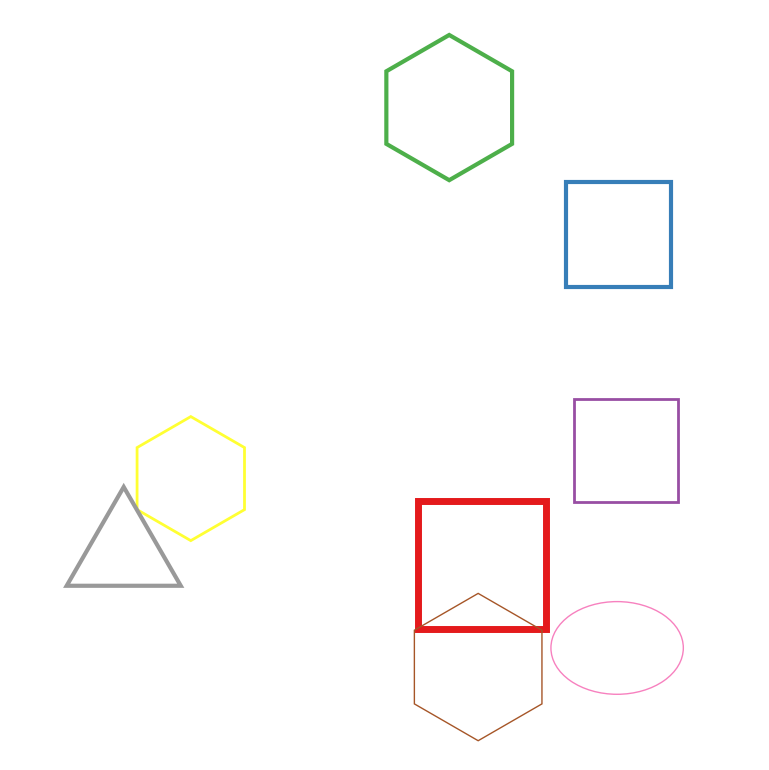[{"shape": "square", "thickness": 2.5, "radius": 0.41, "center": [0.626, 0.266]}, {"shape": "square", "thickness": 1.5, "radius": 0.34, "center": [0.803, 0.696]}, {"shape": "hexagon", "thickness": 1.5, "radius": 0.47, "center": [0.583, 0.86]}, {"shape": "square", "thickness": 1, "radius": 0.34, "center": [0.813, 0.415]}, {"shape": "hexagon", "thickness": 1, "radius": 0.4, "center": [0.248, 0.378]}, {"shape": "hexagon", "thickness": 0.5, "radius": 0.48, "center": [0.621, 0.134]}, {"shape": "oval", "thickness": 0.5, "radius": 0.43, "center": [0.801, 0.159]}, {"shape": "triangle", "thickness": 1.5, "radius": 0.43, "center": [0.161, 0.282]}]